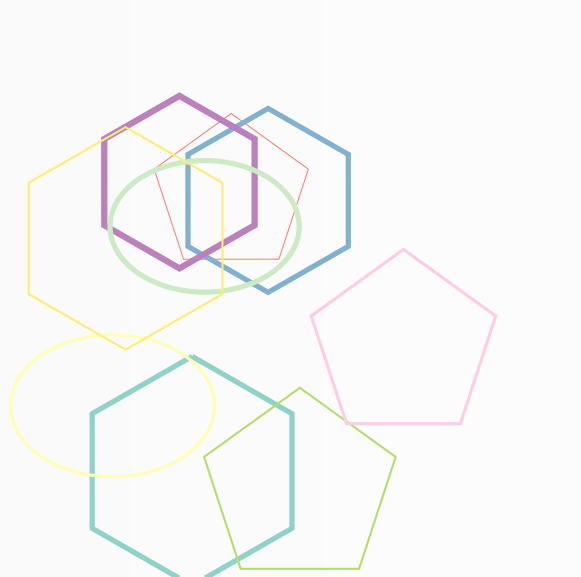[{"shape": "hexagon", "thickness": 2.5, "radius": 0.99, "center": [0.33, 0.184]}, {"shape": "oval", "thickness": 1.5, "radius": 0.88, "center": [0.194, 0.296]}, {"shape": "pentagon", "thickness": 0.5, "radius": 0.7, "center": [0.398, 0.663]}, {"shape": "hexagon", "thickness": 2.5, "radius": 0.8, "center": [0.461, 0.652]}, {"shape": "pentagon", "thickness": 1, "radius": 0.87, "center": [0.516, 0.154]}, {"shape": "pentagon", "thickness": 1.5, "radius": 0.83, "center": [0.694, 0.4]}, {"shape": "hexagon", "thickness": 3, "radius": 0.75, "center": [0.309, 0.684]}, {"shape": "oval", "thickness": 2.5, "radius": 0.81, "center": [0.352, 0.607]}, {"shape": "hexagon", "thickness": 1, "radius": 0.96, "center": [0.216, 0.586]}]